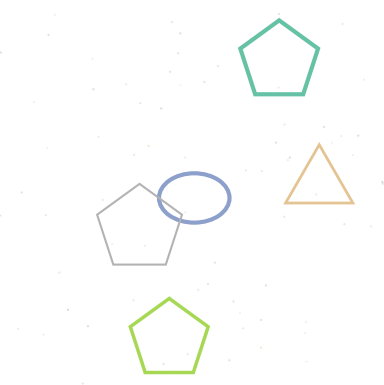[{"shape": "pentagon", "thickness": 3, "radius": 0.53, "center": [0.725, 0.841]}, {"shape": "oval", "thickness": 3, "radius": 0.46, "center": [0.505, 0.486]}, {"shape": "pentagon", "thickness": 2.5, "radius": 0.53, "center": [0.44, 0.118]}, {"shape": "triangle", "thickness": 2, "radius": 0.5, "center": [0.829, 0.523]}, {"shape": "pentagon", "thickness": 1.5, "radius": 0.58, "center": [0.362, 0.407]}]